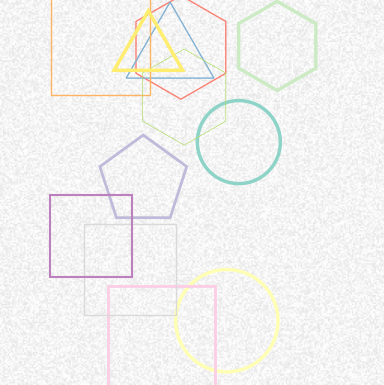[{"shape": "circle", "thickness": 2.5, "radius": 0.54, "center": [0.62, 0.631]}, {"shape": "circle", "thickness": 2.5, "radius": 0.66, "center": [0.589, 0.167]}, {"shape": "pentagon", "thickness": 2, "radius": 0.59, "center": [0.372, 0.531]}, {"shape": "hexagon", "thickness": 1, "radius": 0.67, "center": [0.47, 0.877]}, {"shape": "triangle", "thickness": 1, "radius": 0.66, "center": [0.442, 0.863]}, {"shape": "square", "thickness": 1, "radius": 0.64, "center": [0.261, 0.881]}, {"shape": "hexagon", "thickness": 0.5, "radius": 0.62, "center": [0.478, 0.748]}, {"shape": "square", "thickness": 2, "radius": 0.69, "center": [0.418, 0.119]}, {"shape": "square", "thickness": 1, "radius": 0.6, "center": [0.338, 0.3]}, {"shape": "square", "thickness": 1.5, "radius": 0.53, "center": [0.237, 0.387]}, {"shape": "hexagon", "thickness": 2.5, "radius": 0.58, "center": [0.72, 0.881]}, {"shape": "triangle", "thickness": 2.5, "radius": 0.52, "center": [0.385, 0.869]}]